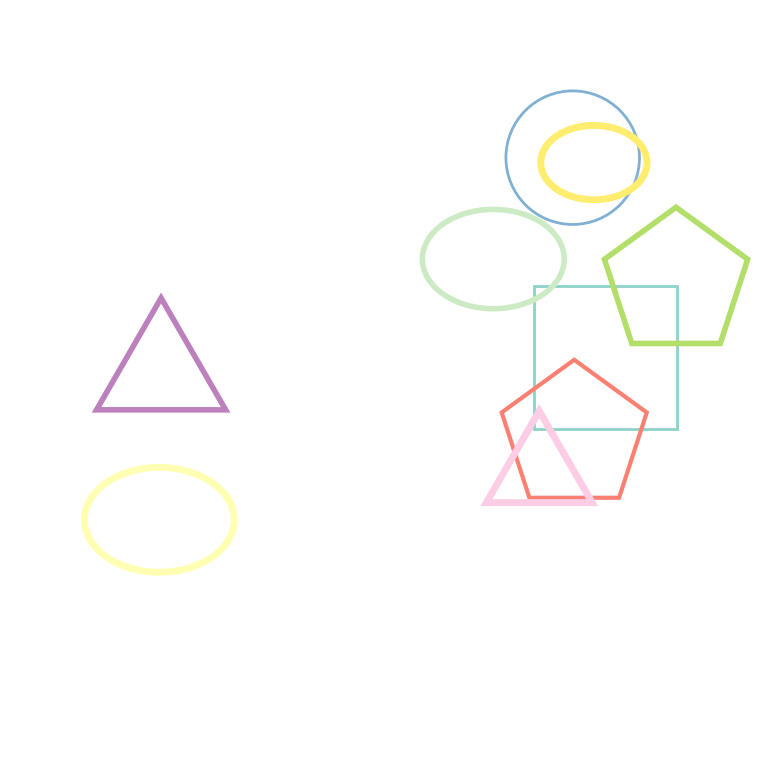[{"shape": "square", "thickness": 1, "radius": 0.46, "center": [0.787, 0.536]}, {"shape": "oval", "thickness": 2.5, "radius": 0.49, "center": [0.207, 0.325]}, {"shape": "pentagon", "thickness": 1.5, "radius": 0.5, "center": [0.746, 0.434]}, {"shape": "circle", "thickness": 1, "radius": 0.43, "center": [0.744, 0.795]}, {"shape": "pentagon", "thickness": 2, "radius": 0.49, "center": [0.878, 0.633]}, {"shape": "triangle", "thickness": 2.5, "radius": 0.4, "center": [0.7, 0.387]}, {"shape": "triangle", "thickness": 2, "radius": 0.48, "center": [0.209, 0.516]}, {"shape": "oval", "thickness": 2, "radius": 0.46, "center": [0.641, 0.664]}, {"shape": "oval", "thickness": 2.5, "radius": 0.35, "center": [0.771, 0.789]}]